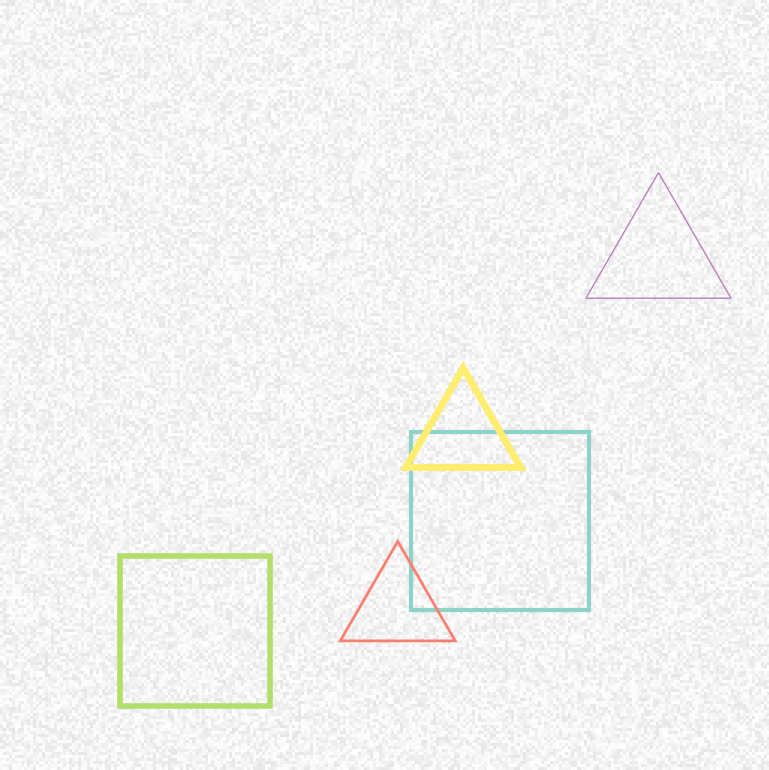[{"shape": "square", "thickness": 1.5, "radius": 0.58, "center": [0.649, 0.324]}, {"shape": "triangle", "thickness": 1, "radius": 0.43, "center": [0.517, 0.211]}, {"shape": "square", "thickness": 2, "radius": 0.49, "center": [0.253, 0.181]}, {"shape": "triangle", "thickness": 0.5, "radius": 0.54, "center": [0.855, 0.667]}, {"shape": "triangle", "thickness": 2.5, "radius": 0.43, "center": [0.602, 0.436]}]